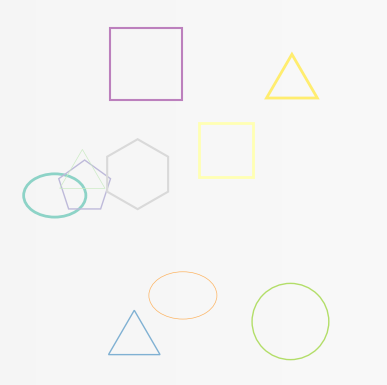[{"shape": "oval", "thickness": 2, "radius": 0.4, "center": [0.141, 0.492]}, {"shape": "square", "thickness": 2, "radius": 0.35, "center": [0.584, 0.611]}, {"shape": "pentagon", "thickness": 1, "radius": 0.35, "center": [0.218, 0.514]}, {"shape": "triangle", "thickness": 1, "radius": 0.38, "center": [0.347, 0.117]}, {"shape": "oval", "thickness": 0.5, "radius": 0.44, "center": [0.472, 0.233]}, {"shape": "circle", "thickness": 1, "radius": 0.5, "center": [0.75, 0.165]}, {"shape": "hexagon", "thickness": 1.5, "radius": 0.45, "center": [0.355, 0.548]}, {"shape": "square", "thickness": 1.5, "radius": 0.46, "center": [0.376, 0.833]}, {"shape": "triangle", "thickness": 0.5, "radius": 0.34, "center": [0.213, 0.544]}, {"shape": "triangle", "thickness": 2, "radius": 0.38, "center": [0.753, 0.783]}]